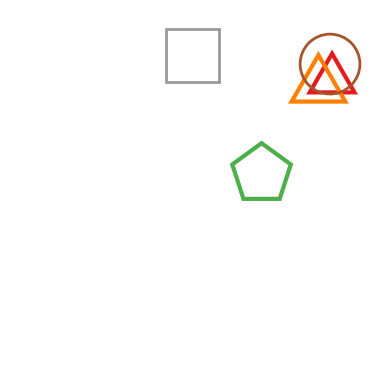[{"shape": "triangle", "thickness": 3, "radius": 0.34, "center": [0.863, 0.794]}, {"shape": "pentagon", "thickness": 3, "radius": 0.4, "center": [0.679, 0.548]}, {"shape": "triangle", "thickness": 3, "radius": 0.4, "center": [0.827, 0.776]}, {"shape": "circle", "thickness": 2, "radius": 0.39, "center": [0.857, 0.834]}, {"shape": "square", "thickness": 2, "radius": 0.35, "center": [0.501, 0.856]}]